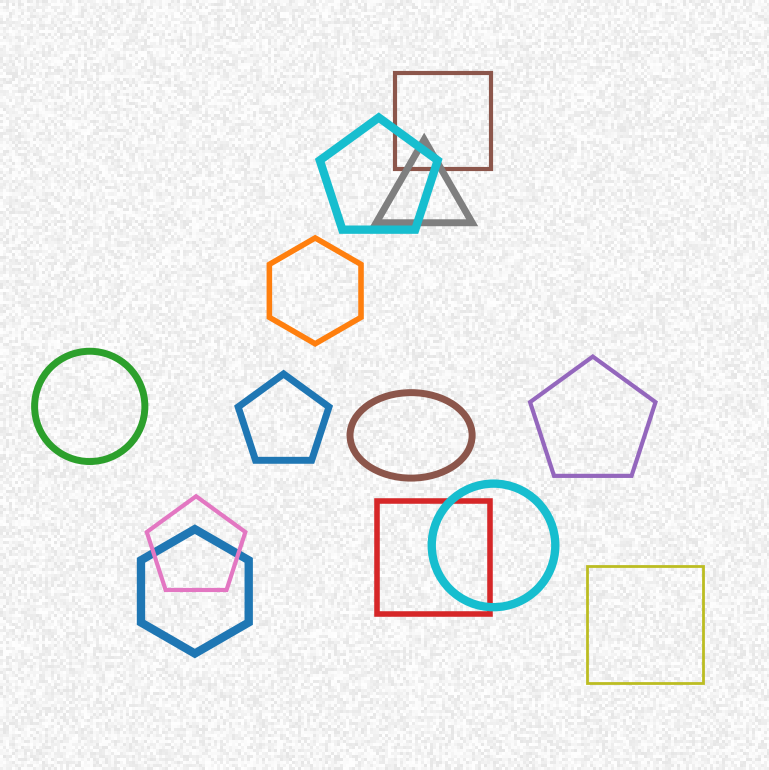[{"shape": "pentagon", "thickness": 2.5, "radius": 0.31, "center": [0.368, 0.452]}, {"shape": "hexagon", "thickness": 3, "radius": 0.4, "center": [0.253, 0.232]}, {"shape": "hexagon", "thickness": 2, "radius": 0.34, "center": [0.409, 0.622]}, {"shape": "circle", "thickness": 2.5, "radius": 0.36, "center": [0.117, 0.472]}, {"shape": "square", "thickness": 2, "radius": 0.37, "center": [0.563, 0.276]}, {"shape": "pentagon", "thickness": 1.5, "radius": 0.43, "center": [0.77, 0.451]}, {"shape": "oval", "thickness": 2.5, "radius": 0.4, "center": [0.534, 0.435]}, {"shape": "square", "thickness": 1.5, "radius": 0.31, "center": [0.575, 0.843]}, {"shape": "pentagon", "thickness": 1.5, "radius": 0.34, "center": [0.255, 0.288]}, {"shape": "triangle", "thickness": 2.5, "radius": 0.36, "center": [0.551, 0.747]}, {"shape": "square", "thickness": 1, "radius": 0.38, "center": [0.837, 0.189]}, {"shape": "circle", "thickness": 3, "radius": 0.4, "center": [0.641, 0.292]}, {"shape": "pentagon", "thickness": 3, "radius": 0.4, "center": [0.492, 0.767]}]